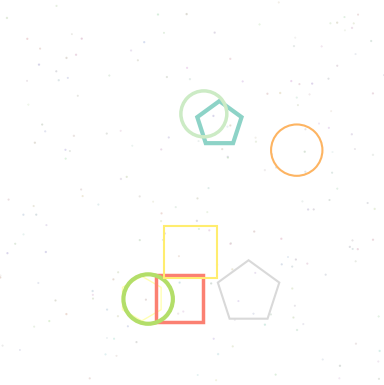[{"shape": "pentagon", "thickness": 3, "radius": 0.3, "center": [0.57, 0.677]}, {"shape": "hexagon", "thickness": 1, "radius": 0.29, "center": [0.368, 0.225]}, {"shape": "square", "thickness": 2.5, "radius": 0.31, "center": [0.466, 0.225]}, {"shape": "circle", "thickness": 1.5, "radius": 0.33, "center": [0.771, 0.61]}, {"shape": "circle", "thickness": 3, "radius": 0.32, "center": [0.385, 0.223]}, {"shape": "pentagon", "thickness": 1.5, "radius": 0.42, "center": [0.646, 0.24]}, {"shape": "circle", "thickness": 2.5, "radius": 0.3, "center": [0.529, 0.704]}, {"shape": "square", "thickness": 1.5, "radius": 0.34, "center": [0.495, 0.345]}]